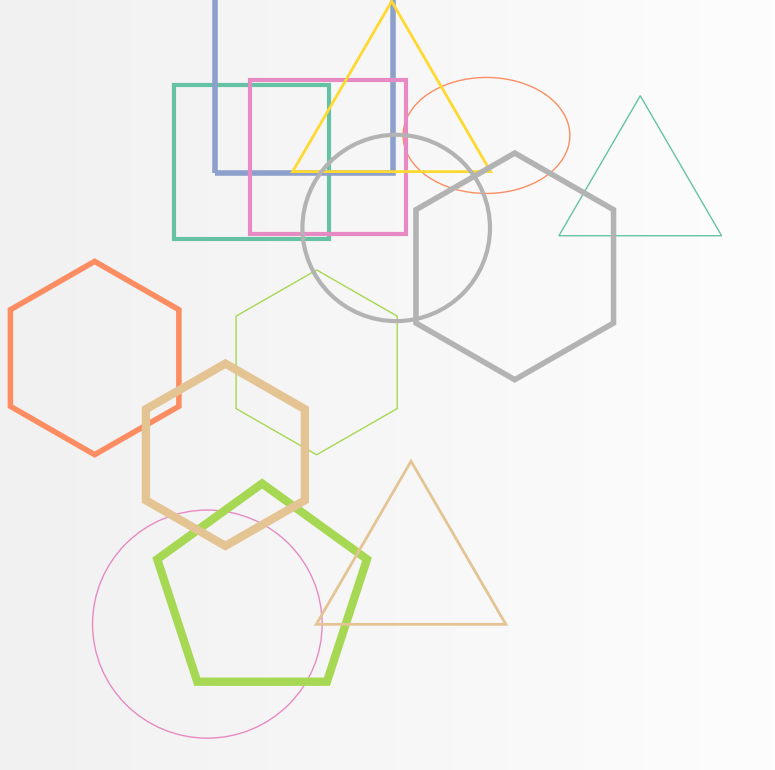[{"shape": "square", "thickness": 1.5, "radius": 0.5, "center": [0.324, 0.79]}, {"shape": "triangle", "thickness": 0.5, "radius": 0.61, "center": [0.826, 0.754]}, {"shape": "hexagon", "thickness": 2, "radius": 0.63, "center": [0.122, 0.535]}, {"shape": "oval", "thickness": 0.5, "radius": 0.54, "center": [0.628, 0.824]}, {"shape": "square", "thickness": 2, "radius": 0.57, "center": [0.392, 0.89]}, {"shape": "square", "thickness": 1.5, "radius": 0.5, "center": [0.423, 0.796]}, {"shape": "circle", "thickness": 0.5, "radius": 0.74, "center": [0.268, 0.189]}, {"shape": "pentagon", "thickness": 3, "radius": 0.71, "center": [0.338, 0.23]}, {"shape": "hexagon", "thickness": 0.5, "radius": 0.6, "center": [0.409, 0.529]}, {"shape": "triangle", "thickness": 1, "radius": 0.74, "center": [0.505, 0.851]}, {"shape": "hexagon", "thickness": 3, "radius": 0.59, "center": [0.291, 0.409]}, {"shape": "triangle", "thickness": 1, "radius": 0.71, "center": [0.53, 0.26]}, {"shape": "circle", "thickness": 1.5, "radius": 0.61, "center": [0.511, 0.704]}, {"shape": "hexagon", "thickness": 2, "radius": 0.74, "center": [0.664, 0.654]}]